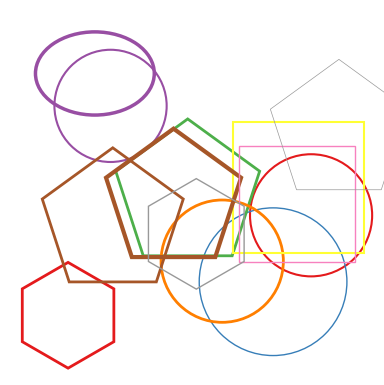[{"shape": "hexagon", "thickness": 2, "radius": 0.69, "center": [0.177, 0.181]}, {"shape": "circle", "thickness": 1.5, "radius": 0.79, "center": [0.808, 0.441]}, {"shape": "circle", "thickness": 1, "radius": 0.96, "center": [0.709, 0.268]}, {"shape": "pentagon", "thickness": 2, "radius": 0.98, "center": [0.488, 0.495]}, {"shape": "oval", "thickness": 2.5, "radius": 0.77, "center": [0.246, 0.809]}, {"shape": "circle", "thickness": 1.5, "radius": 0.73, "center": [0.287, 0.725]}, {"shape": "circle", "thickness": 2, "radius": 0.79, "center": [0.577, 0.322]}, {"shape": "square", "thickness": 1.5, "radius": 0.85, "center": [0.775, 0.513]}, {"shape": "pentagon", "thickness": 3, "radius": 0.92, "center": [0.451, 0.481]}, {"shape": "pentagon", "thickness": 2, "radius": 0.96, "center": [0.293, 0.424]}, {"shape": "square", "thickness": 1, "radius": 0.75, "center": [0.771, 0.47]}, {"shape": "hexagon", "thickness": 1, "radius": 0.72, "center": [0.51, 0.393]}, {"shape": "pentagon", "thickness": 0.5, "radius": 0.94, "center": [0.88, 0.659]}]